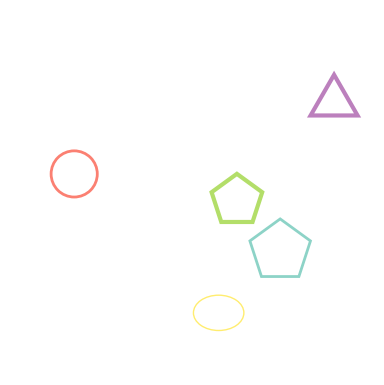[{"shape": "pentagon", "thickness": 2, "radius": 0.41, "center": [0.728, 0.349]}, {"shape": "circle", "thickness": 2, "radius": 0.3, "center": [0.193, 0.548]}, {"shape": "pentagon", "thickness": 3, "radius": 0.35, "center": [0.615, 0.479]}, {"shape": "triangle", "thickness": 3, "radius": 0.35, "center": [0.868, 0.735]}, {"shape": "oval", "thickness": 1, "radius": 0.33, "center": [0.568, 0.187]}]